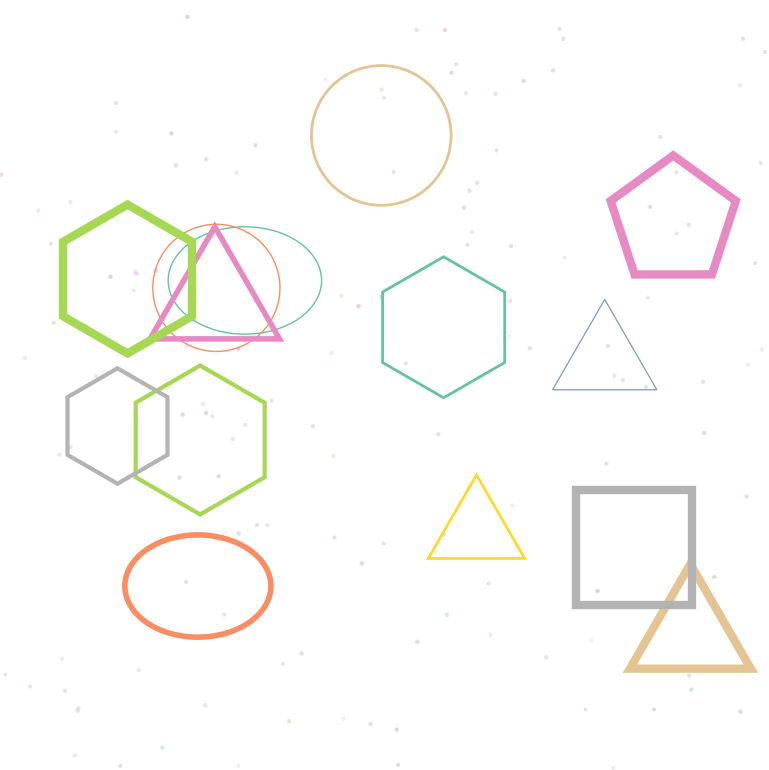[{"shape": "hexagon", "thickness": 1, "radius": 0.46, "center": [0.576, 0.575]}, {"shape": "oval", "thickness": 0.5, "radius": 0.5, "center": [0.318, 0.636]}, {"shape": "circle", "thickness": 0.5, "radius": 0.41, "center": [0.281, 0.626]}, {"shape": "oval", "thickness": 2, "radius": 0.47, "center": [0.257, 0.239]}, {"shape": "triangle", "thickness": 0.5, "radius": 0.39, "center": [0.785, 0.533]}, {"shape": "pentagon", "thickness": 3, "radius": 0.43, "center": [0.874, 0.713]}, {"shape": "triangle", "thickness": 2, "radius": 0.49, "center": [0.279, 0.608]}, {"shape": "hexagon", "thickness": 3, "radius": 0.48, "center": [0.166, 0.638]}, {"shape": "hexagon", "thickness": 1.5, "radius": 0.48, "center": [0.26, 0.429]}, {"shape": "triangle", "thickness": 1, "radius": 0.36, "center": [0.619, 0.311]}, {"shape": "circle", "thickness": 1, "radius": 0.45, "center": [0.495, 0.824]}, {"shape": "triangle", "thickness": 3, "radius": 0.45, "center": [0.897, 0.177]}, {"shape": "square", "thickness": 3, "radius": 0.38, "center": [0.824, 0.289]}, {"shape": "hexagon", "thickness": 1.5, "radius": 0.37, "center": [0.153, 0.447]}]